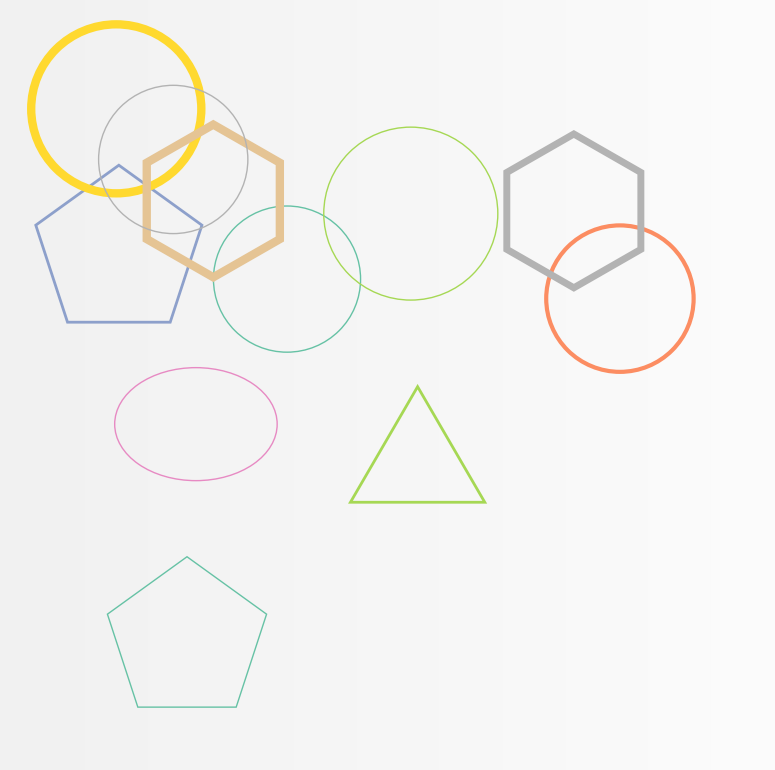[{"shape": "circle", "thickness": 0.5, "radius": 0.47, "center": [0.37, 0.638]}, {"shape": "pentagon", "thickness": 0.5, "radius": 0.54, "center": [0.241, 0.169]}, {"shape": "circle", "thickness": 1.5, "radius": 0.48, "center": [0.8, 0.612]}, {"shape": "pentagon", "thickness": 1, "radius": 0.56, "center": [0.153, 0.673]}, {"shape": "oval", "thickness": 0.5, "radius": 0.52, "center": [0.253, 0.449]}, {"shape": "circle", "thickness": 0.5, "radius": 0.56, "center": [0.53, 0.723]}, {"shape": "triangle", "thickness": 1, "radius": 0.5, "center": [0.539, 0.398]}, {"shape": "circle", "thickness": 3, "radius": 0.55, "center": [0.15, 0.859]}, {"shape": "hexagon", "thickness": 3, "radius": 0.5, "center": [0.275, 0.739]}, {"shape": "circle", "thickness": 0.5, "radius": 0.48, "center": [0.224, 0.793]}, {"shape": "hexagon", "thickness": 2.5, "radius": 0.5, "center": [0.74, 0.726]}]